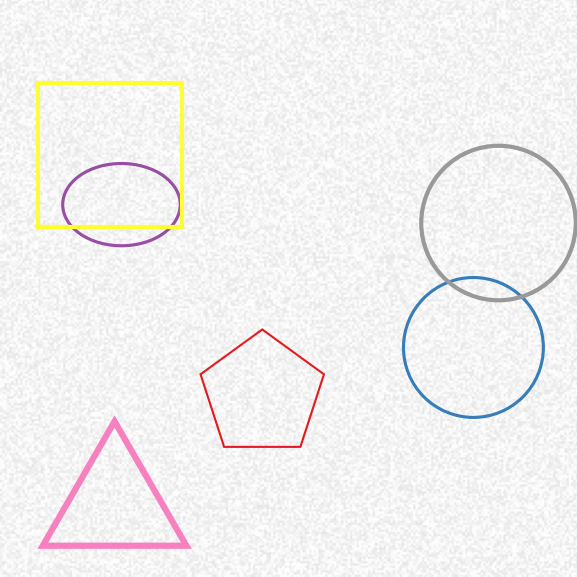[{"shape": "pentagon", "thickness": 1, "radius": 0.56, "center": [0.454, 0.316]}, {"shape": "circle", "thickness": 1.5, "radius": 0.61, "center": [0.82, 0.397]}, {"shape": "oval", "thickness": 1.5, "radius": 0.51, "center": [0.21, 0.645]}, {"shape": "square", "thickness": 2, "radius": 0.63, "center": [0.19, 0.73]}, {"shape": "triangle", "thickness": 3, "radius": 0.72, "center": [0.198, 0.126]}, {"shape": "circle", "thickness": 2, "radius": 0.67, "center": [0.863, 0.613]}]